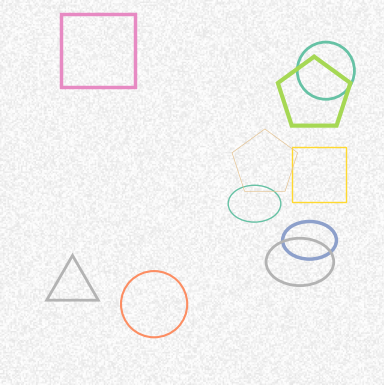[{"shape": "oval", "thickness": 1, "radius": 0.34, "center": [0.661, 0.471]}, {"shape": "circle", "thickness": 2, "radius": 0.37, "center": [0.846, 0.816]}, {"shape": "circle", "thickness": 1.5, "radius": 0.43, "center": [0.4, 0.21]}, {"shape": "oval", "thickness": 2.5, "radius": 0.35, "center": [0.804, 0.376]}, {"shape": "square", "thickness": 2.5, "radius": 0.48, "center": [0.254, 0.869]}, {"shape": "pentagon", "thickness": 3, "radius": 0.5, "center": [0.816, 0.754]}, {"shape": "square", "thickness": 1, "radius": 0.35, "center": [0.829, 0.546]}, {"shape": "pentagon", "thickness": 0.5, "radius": 0.45, "center": [0.688, 0.575]}, {"shape": "triangle", "thickness": 2, "radius": 0.39, "center": [0.188, 0.259]}, {"shape": "oval", "thickness": 2, "radius": 0.44, "center": [0.779, 0.32]}]